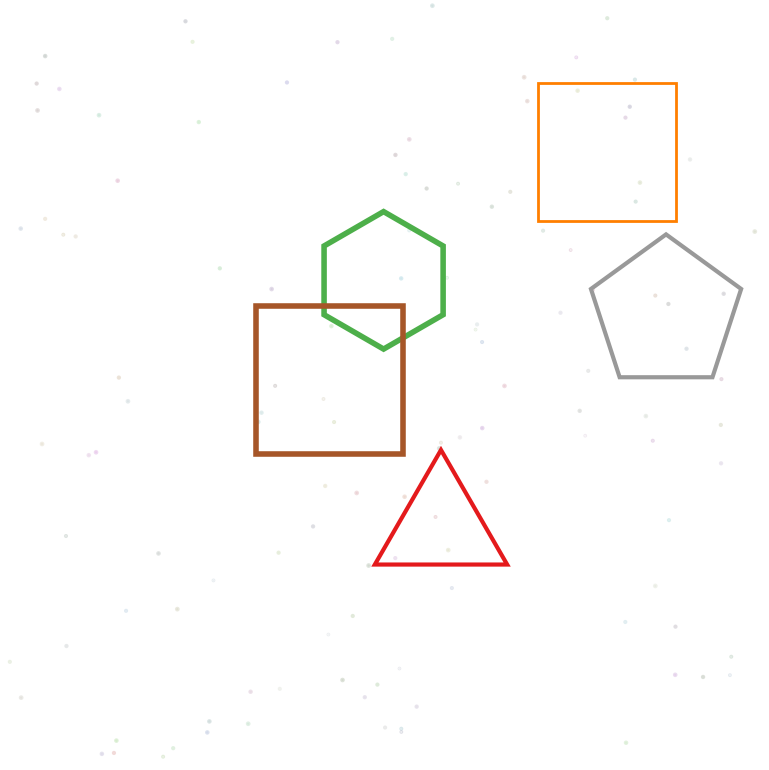[{"shape": "triangle", "thickness": 1.5, "radius": 0.5, "center": [0.573, 0.316]}, {"shape": "hexagon", "thickness": 2, "radius": 0.45, "center": [0.498, 0.636]}, {"shape": "square", "thickness": 1, "radius": 0.45, "center": [0.789, 0.802]}, {"shape": "square", "thickness": 2, "radius": 0.48, "center": [0.428, 0.507]}, {"shape": "pentagon", "thickness": 1.5, "radius": 0.51, "center": [0.865, 0.593]}]